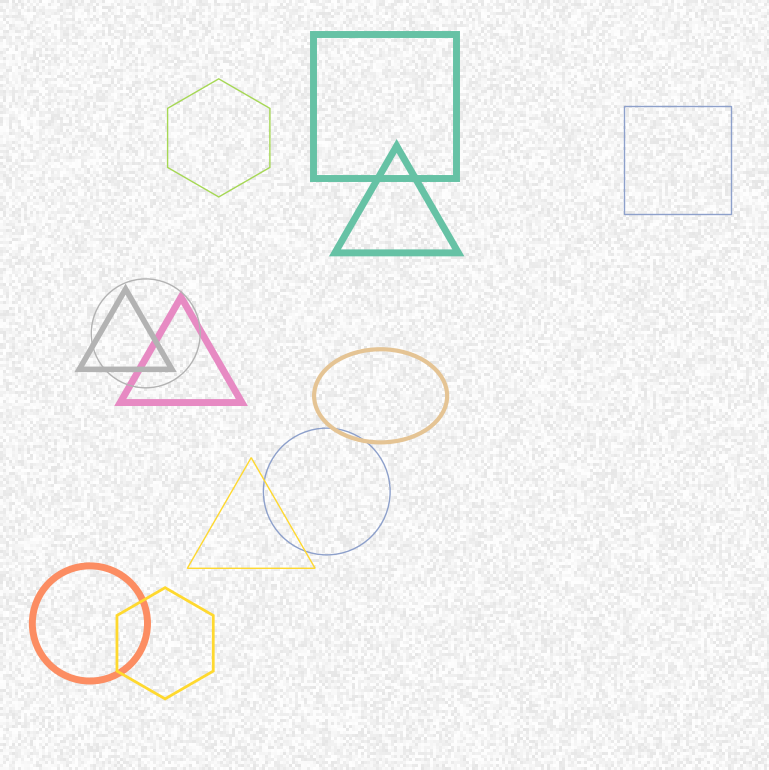[{"shape": "triangle", "thickness": 2.5, "radius": 0.46, "center": [0.515, 0.718]}, {"shape": "square", "thickness": 2.5, "radius": 0.47, "center": [0.499, 0.862]}, {"shape": "circle", "thickness": 2.5, "radius": 0.37, "center": [0.117, 0.19]}, {"shape": "circle", "thickness": 0.5, "radius": 0.41, "center": [0.424, 0.362]}, {"shape": "square", "thickness": 0.5, "radius": 0.35, "center": [0.88, 0.792]}, {"shape": "triangle", "thickness": 2.5, "radius": 0.46, "center": [0.235, 0.523]}, {"shape": "hexagon", "thickness": 0.5, "radius": 0.38, "center": [0.284, 0.821]}, {"shape": "triangle", "thickness": 0.5, "radius": 0.48, "center": [0.326, 0.31]}, {"shape": "hexagon", "thickness": 1, "radius": 0.36, "center": [0.214, 0.165]}, {"shape": "oval", "thickness": 1.5, "radius": 0.43, "center": [0.494, 0.486]}, {"shape": "circle", "thickness": 0.5, "radius": 0.35, "center": [0.189, 0.567]}, {"shape": "triangle", "thickness": 2, "radius": 0.35, "center": [0.163, 0.555]}]